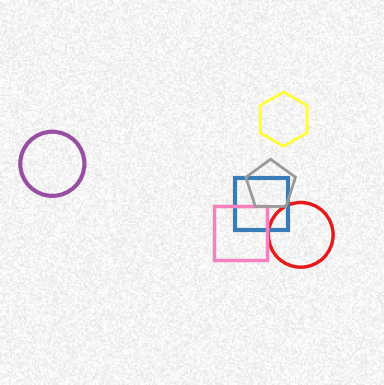[{"shape": "circle", "thickness": 2.5, "radius": 0.42, "center": [0.781, 0.39]}, {"shape": "square", "thickness": 3, "radius": 0.34, "center": [0.679, 0.469]}, {"shape": "circle", "thickness": 3, "radius": 0.42, "center": [0.136, 0.575]}, {"shape": "hexagon", "thickness": 2, "radius": 0.35, "center": [0.737, 0.691]}, {"shape": "square", "thickness": 2.5, "radius": 0.35, "center": [0.625, 0.395]}, {"shape": "pentagon", "thickness": 2, "radius": 0.34, "center": [0.703, 0.519]}]